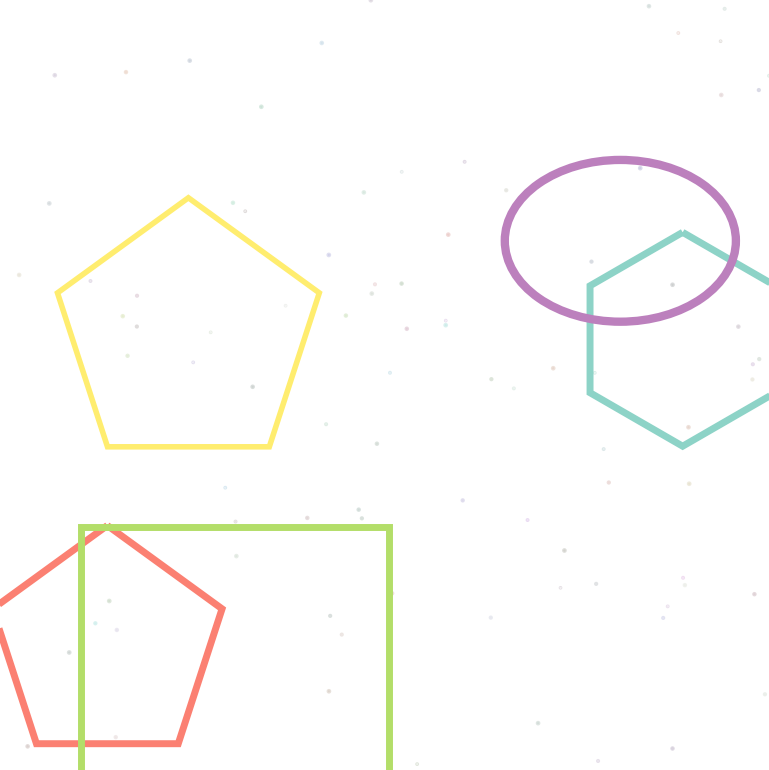[{"shape": "hexagon", "thickness": 2.5, "radius": 0.69, "center": [0.887, 0.559]}, {"shape": "pentagon", "thickness": 2.5, "radius": 0.78, "center": [0.139, 0.161]}, {"shape": "square", "thickness": 2.5, "radius": 1.0, "center": [0.305, 0.116]}, {"shape": "oval", "thickness": 3, "radius": 0.75, "center": [0.806, 0.687]}, {"shape": "pentagon", "thickness": 2, "radius": 0.89, "center": [0.245, 0.564]}]